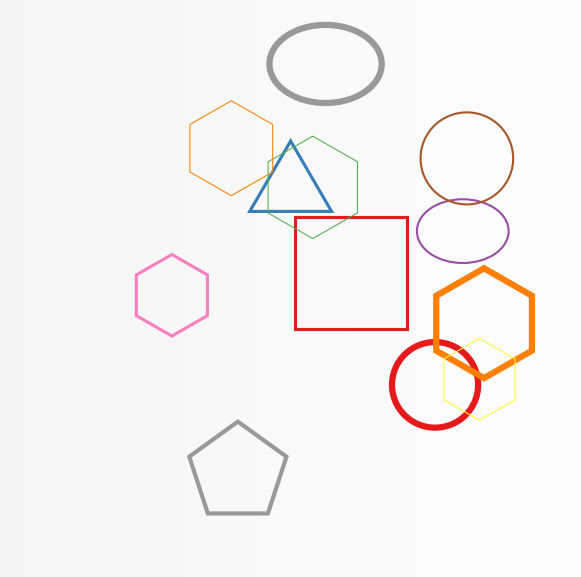[{"shape": "circle", "thickness": 3, "radius": 0.37, "center": [0.749, 0.333]}, {"shape": "square", "thickness": 1.5, "radius": 0.48, "center": [0.604, 0.527]}, {"shape": "triangle", "thickness": 1.5, "radius": 0.41, "center": [0.5, 0.674]}, {"shape": "hexagon", "thickness": 0.5, "radius": 0.44, "center": [0.538, 0.675]}, {"shape": "oval", "thickness": 1, "radius": 0.39, "center": [0.796, 0.599]}, {"shape": "hexagon", "thickness": 3, "radius": 0.48, "center": [0.833, 0.439]}, {"shape": "hexagon", "thickness": 0.5, "radius": 0.41, "center": [0.398, 0.742]}, {"shape": "hexagon", "thickness": 0.5, "radius": 0.35, "center": [0.825, 0.342]}, {"shape": "circle", "thickness": 1, "radius": 0.4, "center": [0.803, 0.725]}, {"shape": "hexagon", "thickness": 1.5, "radius": 0.35, "center": [0.296, 0.488]}, {"shape": "oval", "thickness": 3, "radius": 0.48, "center": [0.56, 0.888]}, {"shape": "pentagon", "thickness": 2, "radius": 0.44, "center": [0.409, 0.181]}]